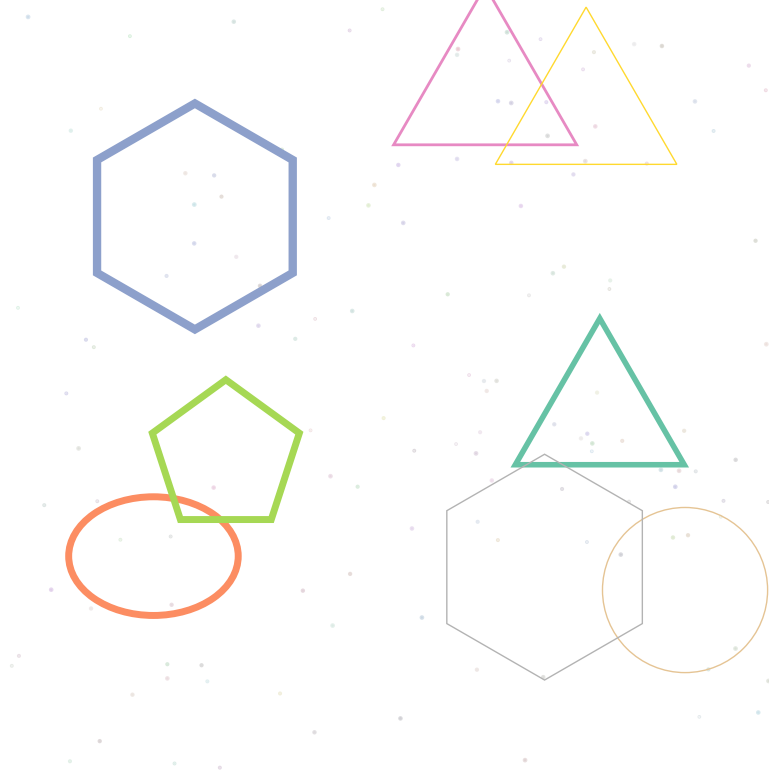[{"shape": "triangle", "thickness": 2, "radius": 0.63, "center": [0.779, 0.46]}, {"shape": "oval", "thickness": 2.5, "radius": 0.55, "center": [0.199, 0.278]}, {"shape": "hexagon", "thickness": 3, "radius": 0.73, "center": [0.253, 0.719]}, {"shape": "triangle", "thickness": 1, "radius": 0.69, "center": [0.63, 0.881]}, {"shape": "pentagon", "thickness": 2.5, "radius": 0.5, "center": [0.293, 0.406]}, {"shape": "triangle", "thickness": 0.5, "radius": 0.68, "center": [0.761, 0.855]}, {"shape": "circle", "thickness": 0.5, "radius": 0.54, "center": [0.89, 0.234]}, {"shape": "hexagon", "thickness": 0.5, "radius": 0.73, "center": [0.707, 0.263]}]